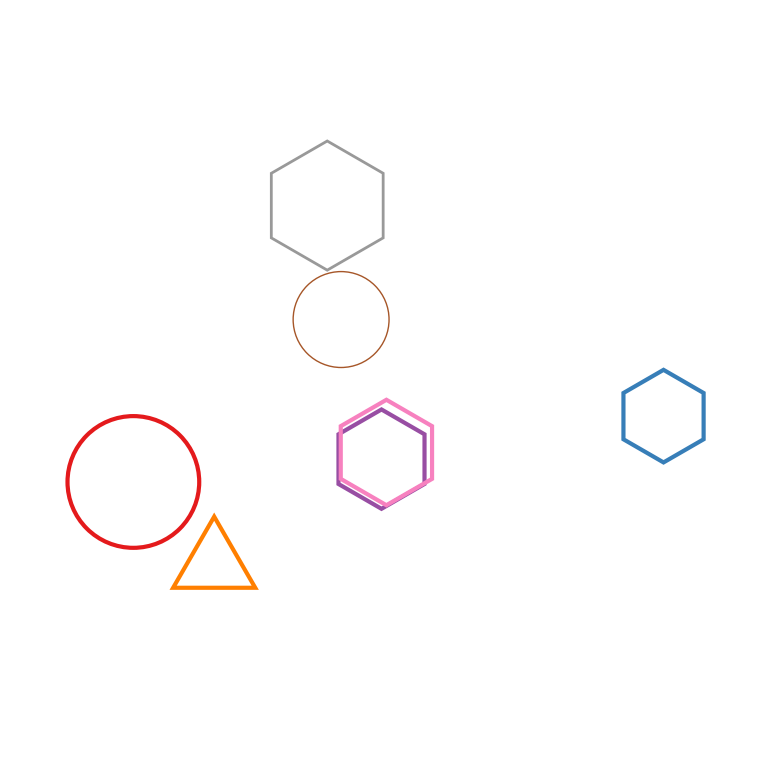[{"shape": "circle", "thickness": 1.5, "radius": 0.43, "center": [0.173, 0.374]}, {"shape": "hexagon", "thickness": 1.5, "radius": 0.3, "center": [0.862, 0.46]}, {"shape": "hexagon", "thickness": 1.5, "radius": 0.32, "center": [0.495, 0.404]}, {"shape": "triangle", "thickness": 1.5, "radius": 0.31, "center": [0.278, 0.267]}, {"shape": "circle", "thickness": 0.5, "radius": 0.31, "center": [0.443, 0.585]}, {"shape": "hexagon", "thickness": 1.5, "radius": 0.34, "center": [0.502, 0.412]}, {"shape": "hexagon", "thickness": 1, "radius": 0.42, "center": [0.425, 0.733]}]